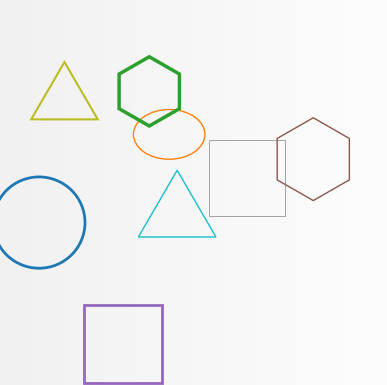[{"shape": "circle", "thickness": 2, "radius": 0.59, "center": [0.101, 0.422]}, {"shape": "oval", "thickness": 1, "radius": 0.46, "center": [0.437, 0.651]}, {"shape": "hexagon", "thickness": 2.5, "radius": 0.45, "center": [0.385, 0.763]}, {"shape": "square", "thickness": 2, "radius": 0.5, "center": [0.317, 0.107]}, {"shape": "hexagon", "thickness": 1, "radius": 0.54, "center": [0.808, 0.587]}, {"shape": "square", "thickness": 0.5, "radius": 0.49, "center": [0.637, 0.538]}, {"shape": "triangle", "thickness": 1.5, "radius": 0.5, "center": [0.166, 0.74]}, {"shape": "triangle", "thickness": 1, "radius": 0.58, "center": [0.457, 0.442]}]